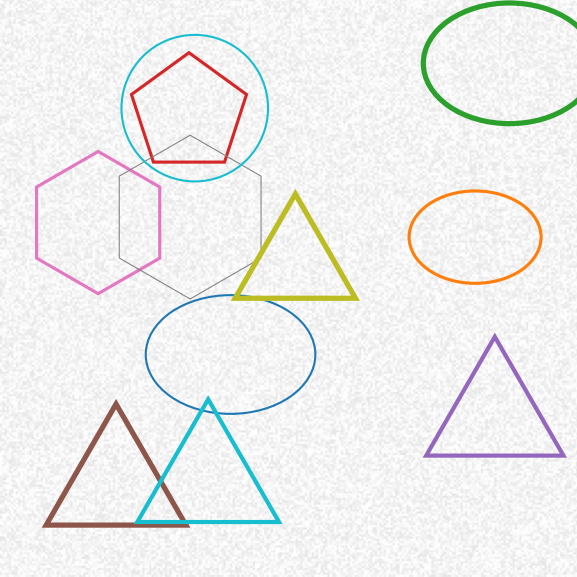[{"shape": "oval", "thickness": 1, "radius": 0.73, "center": [0.399, 0.385]}, {"shape": "oval", "thickness": 1.5, "radius": 0.57, "center": [0.823, 0.589]}, {"shape": "oval", "thickness": 2.5, "radius": 0.75, "center": [0.882, 0.889]}, {"shape": "pentagon", "thickness": 1.5, "radius": 0.52, "center": [0.327, 0.803]}, {"shape": "triangle", "thickness": 2, "radius": 0.69, "center": [0.857, 0.279]}, {"shape": "triangle", "thickness": 2.5, "radius": 0.7, "center": [0.201, 0.16]}, {"shape": "hexagon", "thickness": 1.5, "radius": 0.62, "center": [0.17, 0.614]}, {"shape": "hexagon", "thickness": 0.5, "radius": 0.71, "center": [0.329, 0.623]}, {"shape": "triangle", "thickness": 2.5, "radius": 0.6, "center": [0.511, 0.543]}, {"shape": "circle", "thickness": 1, "radius": 0.63, "center": [0.337, 0.812]}, {"shape": "triangle", "thickness": 2, "radius": 0.71, "center": [0.36, 0.166]}]